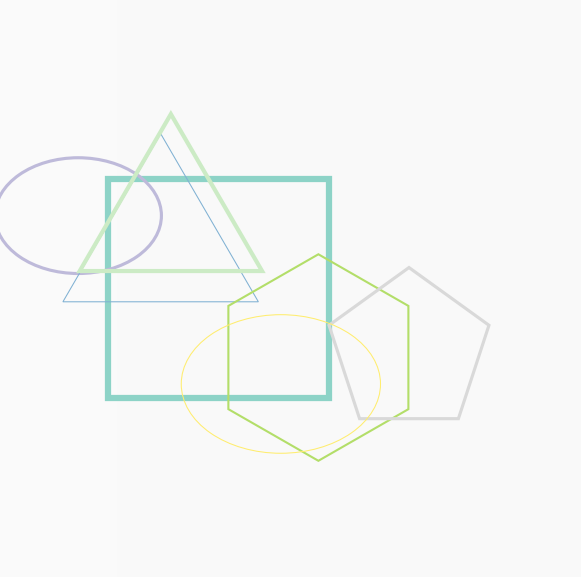[{"shape": "square", "thickness": 3, "radius": 0.95, "center": [0.376, 0.5]}, {"shape": "oval", "thickness": 1.5, "radius": 0.72, "center": [0.135, 0.626]}, {"shape": "triangle", "thickness": 0.5, "radius": 0.97, "center": [0.276, 0.574]}, {"shape": "hexagon", "thickness": 1, "radius": 0.89, "center": [0.548, 0.38]}, {"shape": "pentagon", "thickness": 1.5, "radius": 0.72, "center": [0.704, 0.391]}, {"shape": "triangle", "thickness": 2, "radius": 0.91, "center": [0.294, 0.62]}, {"shape": "oval", "thickness": 0.5, "radius": 0.86, "center": [0.483, 0.334]}]